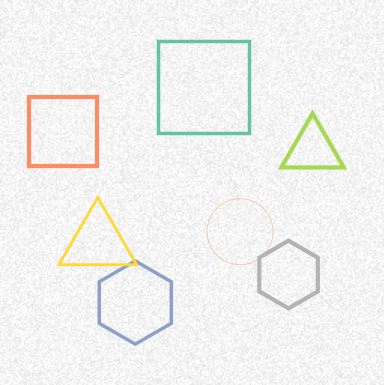[{"shape": "square", "thickness": 2.5, "radius": 0.6, "center": [0.529, 0.774]}, {"shape": "square", "thickness": 3, "radius": 0.45, "center": [0.164, 0.658]}, {"shape": "hexagon", "thickness": 2.5, "radius": 0.54, "center": [0.351, 0.214]}, {"shape": "triangle", "thickness": 3, "radius": 0.47, "center": [0.812, 0.612]}, {"shape": "triangle", "thickness": 2, "radius": 0.58, "center": [0.254, 0.371]}, {"shape": "circle", "thickness": 0.5, "radius": 0.43, "center": [0.624, 0.398]}, {"shape": "hexagon", "thickness": 3, "radius": 0.44, "center": [0.749, 0.287]}]